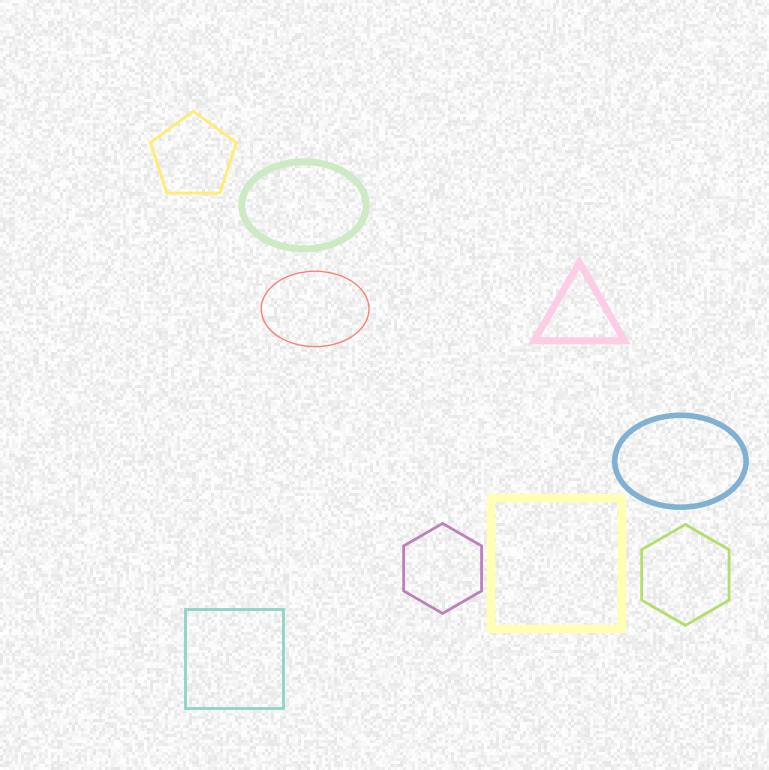[{"shape": "square", "thickness": 1, "radius": 0.32, "center": [0.304, 0.145]}, {"shape": "square", "thickness": 3, "radius": 0.43, "center": [0.723, 0.268]}, {"shape": "oval", "thickness": 0.5, "radius": 0.35, "center": [0.409, 0.599]}, {"shape": "oval", "thickness": 2, "radius": 0.43, "center": [0.884, 0.401]}, {"shape": "hexagon", "thickness": 1, "radius": 0.33, "center": [0.89, 0.253]}, {"shape": "triangle", "thickness": 2.5, "radius": 0.34, "center": [0.753, 0.591]}, {"shape": "hexagon", "thickness": 1, "radius": 0.29, "center": [0.575, 0.262]}, {"shape": "oval", "thickness": 2.5, "radius": 0.4, "center": [0.395, 0.733]}, {"shape": "pentagon", "thickness": 1, "radius": 0.29, "center": [0.251, 0.797]}]